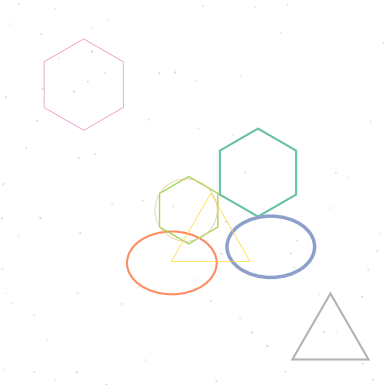[{"shape": "hexagon", "thickness": 1.5, "radius": 0.57, "center": [0.67, 0.552]}, {"shape": "oval", "thickness": 1.5, "radius": 0.58, "center": [0.446, 0.317]}, {"shape": "oval", "thickness": 2.5, "radius": 0.57, "center": [0.703, 0.359]}, {"shape": "hexagon", "thickness": 0.5, "radius": 0.59, "center": [0.217, 0.78]}, {"shape": "hexagon", "thickness": 1, "radius": 0.44, "center": [0.49, 0.454]}, {"shape": "triangle", "thickness": 0.5, "radius": 0.59, "center": [0.547, 0.38]}, {"shape": "circle", "thickness": 0.5, "radius": 0.4, "center": [0.483, 0.454]}, {"shape": "triangle", "thickness": 1.5, "radius": 0.57, "center": [0.858, 0.123]}]